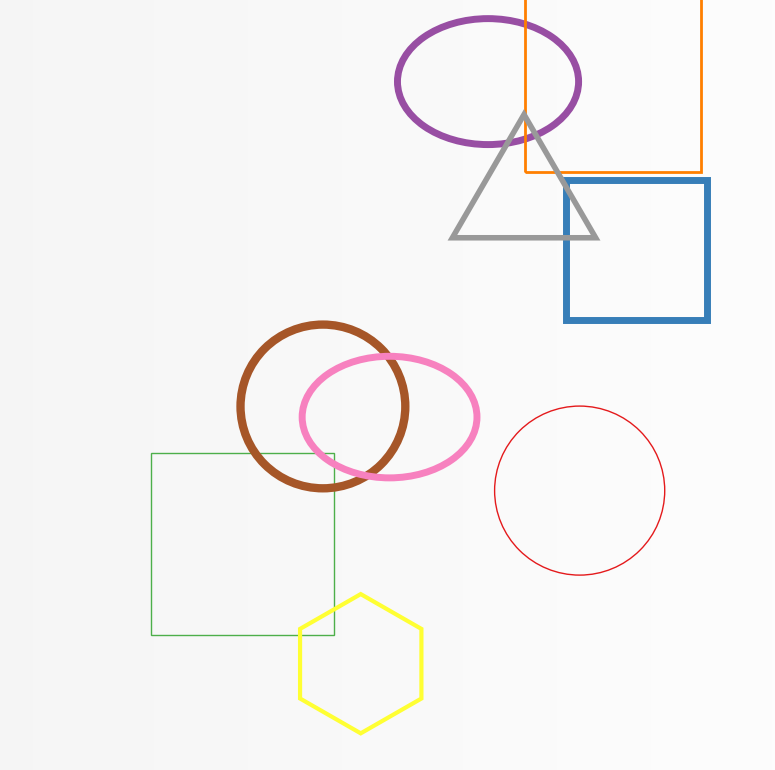[{"shape": "circle", "thickness": 0.5, "radius": 0.55, "center": [0.748, 0.363]}, {"shape": "square", "thickness": 2.5, "radius": 0.45, "center": [0.822, 0.675]}, {"shape": "square", "thickness": 0.5, "radius": 0.59, "center": [0.313, 0.293]}, {"shape": "oval", "thickness": 2.5, "radius": 0.58, "center": [0.63, 0.894]}, {"shape": "square", "thickness": 1, "radius": 0.57, "center": [0.791, 0.889]}, {"shape": "hexagon", "thickness": 1.5, "radius": 0.45, "center": [0.465, 0.138]}, {"shape": "circle", "thickness": 3, "radius": 0.53, "center": [0.417, 0.472]}, {"shape": "oval", "thickness": 2.5, "radius": 0.56, "center": [0.503, 0.458]}, {"shape": "triangle", "thickness": 2, "radius": 0.53, "center": [0.676, 0.745]}]